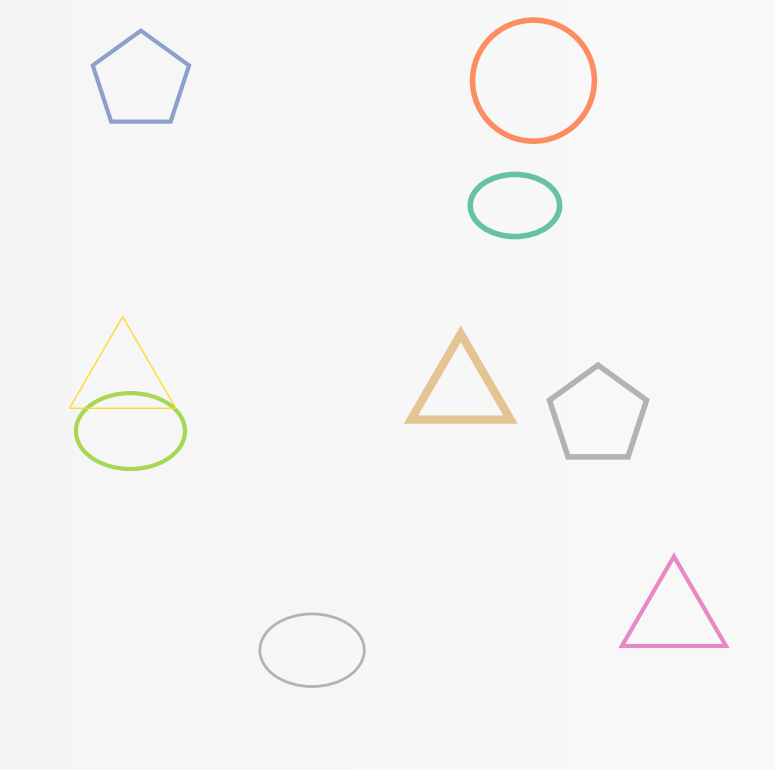[{"shape": "oval", "thickness": 2, "radius": 0.29, "center": [0.664, 0.733]}, {"shape": "circle", "thickness": 2, "radius": 0.39, "center": [0.688, 0.895]}, {"shape": "pentagon", "thickness": 1.5, "radius": 0.33, "center": [0.182, 0.895]}, {"shape": "triangle", "thickness": 1.5, "radius": 0.39, "center": [0.87, 0.2]}, {"shape": "oval", "thickness": 1.5, "radius": 0.35, "center": [0.168, 0.44]}, {"shape": "triangle", "thickness": 0.5, "radius": 0.4, "center": [0.158, 0.509]}, {"shape": "triangle", "thickness": 3, "radius": 0.37, "center": [0.595, 0.492]}, {"shape": "oval", "thickness": 1, "radius": 0.34, "center": [0.403, 0.156]}, {"shape": "pentagon", "thickness": 2, "radius": 0.33, "center": [0.772, 0.46]}]